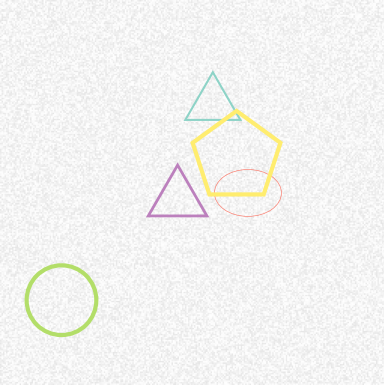[{"shape": "triangle", "thickness": 1.5, "radius": 0.41, "center": [0.553, 0.73]}, {"shape": "oval", "thickness": 0.5, "radius": 0.43, "center": [0.644, 0.499]}, {"shape": "circle", "thickness": 3, "radius": 0.45, "center": [0.16, 0.22]}, {"shape": "triangle", "thickness": 2, "radius": 0.44, "center": [0.461, 0.483]}, {"shape": "pentagon", "thickness": 3, "radius": 0.6, "center": [0.614, 0.592]}]